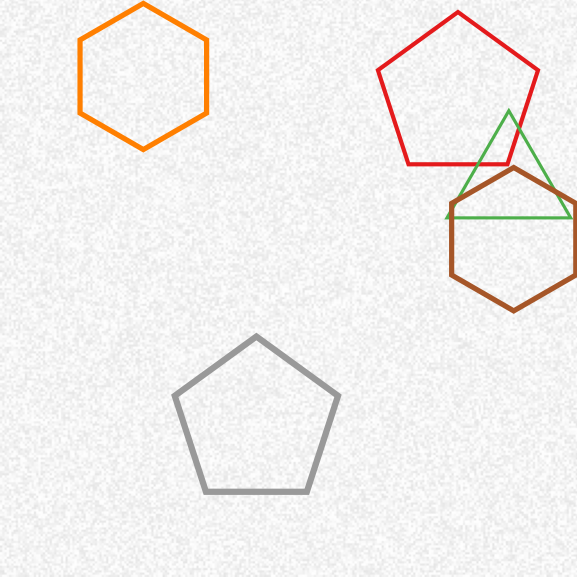[{"shape": "pentagon", "thickness": 2, "radius": 0.73, "center": [0.793, 0.833]}, {"shape": "triangle", "thickness": 1.5, "radius": 0.62, "center": [0.881, 0.684]}, {"shape": "hexagon", "thickness": 2.5, "radius": 0.63, "center": [0.248, 0.867]}, {"shape": "hexagon", "thickness": 2.5, "radius": 0.62, "center": [0.89, 0.585]}, {"shape": "pentagon", "thickness": 3, "radius": 0.74, "center": [0.444, 0.268]}]